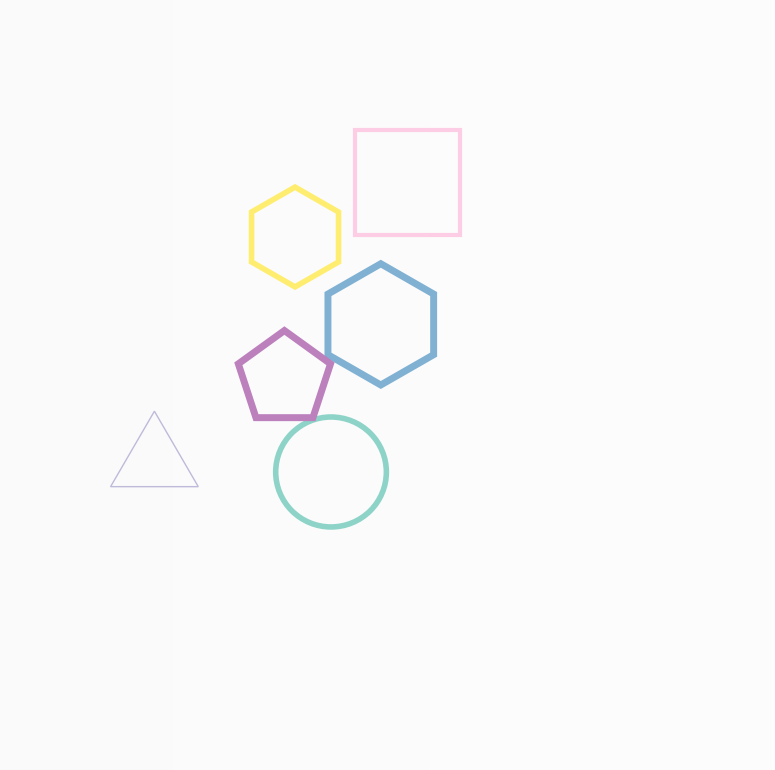[{"shape": "circle", "thickness": 2, "radius": 0.36, "center": [0.427, 0.387]}, {"shape": "triangle", "thickness": 0.5, "radius": 0.33, "center": [0.199, 0.401]}, {"shape": "hexagon", "thickness": 2.5, "radius": 0.39, "center": [0.491, 0.579]}, {"shape": "square", "thickness": 1.5, "radius": 0.34, "center": [0.526, 0.763]}, {"shape": "pentagon", "thickness": 2.5, "radius": 0.31, "center": [0.367, 0.508]}, {"shape": "hexagon", "thickness": 2, "radius": 0.32, "center": [0.381, 0.692]}]